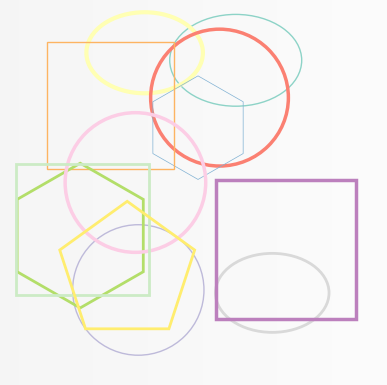[{"shape": "oval", "thickness": 1, "radius": 0.85, "center": [0.608, 0.843]}, {"shape": "oval", "thickness": 3, "radius": 0.75, "center": [0.373, 0.863]}, {"shape": "circle", "thickness": 1, "radius": 0.85, "center": [0.357, 0.247]}, {"shape": "circle", "thickness": 2.5, "radius": 0.89, "center": [0.566, 0.746]}, {"shape": "hexagon", "thickness": 0.5, "radius": 0.67, "center": [0.511, 0.668]}, {"shape": "square", "thickness": 1, "radius": 0.82, "center": [0.285, 0.726]}, {"shape": "hexagon", "thickness": 2, "radius": 0.94, "center": [0.207, 0.388]}, {"shape": "circle", "thickness": 2.5, "radius": 0.91, "center": [0.349, 0.526]}, {"shape": "oval", "thickness": 2, "radius": 0.73, "center": [0.703, 0.239]}, {"shape": "square", "thickness": 2.5, "radius": 0.9, "center": [0.737, 0.352]}, {"shape": "square", "thickness": 2, "radius": 0.85, "center": [0.213, 0.404]}, {"shape": "pentagon", "thickness": 2, "radius": 0.92, "center": [0.328, 0.294]}]